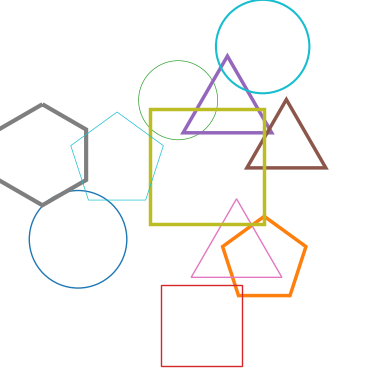[{"shape": "circle", "thickness": 1, "radius": 0.63, "center": [0.203, 0.378]}, {"shape": "pentagon", "thickness": 2.5, "radius": 0.57, "center": [0.686, 0.324]}, {"shape": "circle", "thickness": 0.5, "radius": 0.51, "center": [0.463, 0.74]}, {"shape": "square", "thickness": 1, "radius": 0.52, "center": [0.523, 0.154]}, {"shape": "triangle", "thickness": 2.5, "radius": 0.66, "center": [0.591, 0.722]}, {"shape": "triangle", "thickness": 2.5, "radius": 0.59, "center": [0.744, 0.623]}, {"shape": "triangle", "thickness": 1, "radius": 0.68, "center": [0.614, 0.348]}, {"shape": "hexagon", "thickness": 3, "radius": 0.66, "center": [0.11, 0.598]}, {"shape": "square", "thickness": 2.5, "radius": 0.74, "center": [0.537, 0.567]}, {"shape": "circle", "thickness": 1.5, "radius": 0.61, "center": [0.682, 0.879]}, {"shape": "pentagon", "thickness": 0.5, "radius": 0.63, "center": [0.304, 0.583]}]